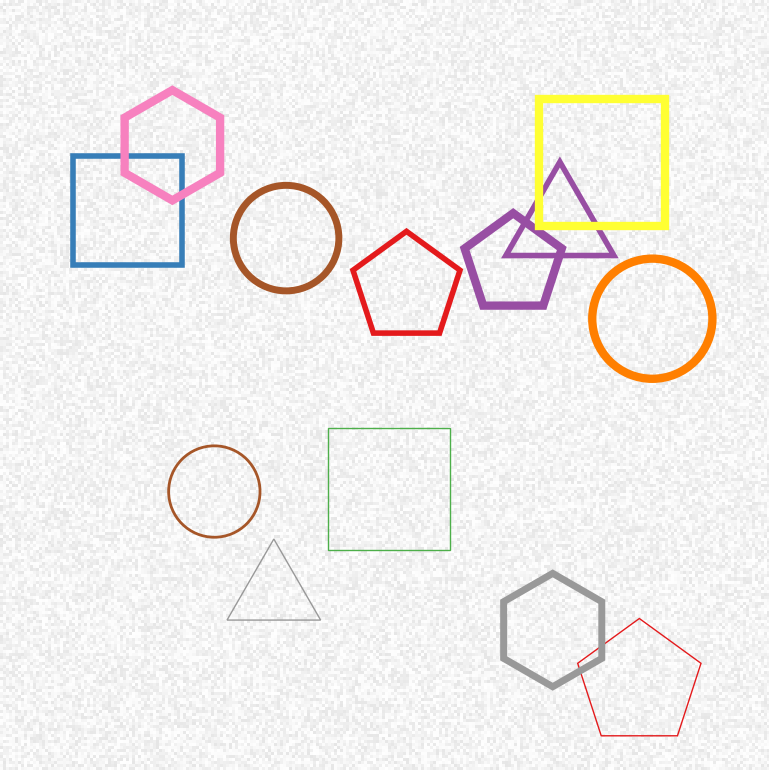[{"shape": "pentagon", "thickness": 0.5, "radius": 0.42, "center": [0.83, 0.113]}, {"shape": "pentagon", "thickness": 2, "radius": 0.37, "center": [0.528, 0.627]}, {"shape": "square", "thickness": 2, "radius": 0.35, "center": [0.166, 0.726]}, {"shape": "square", "thickness": 0.5, "radius": 0.4, "center": [0.505, 0.365]}, {"shape": "triangle", "thickness": 2, "radius": 0.4, "center": [0.727, 0.709]}, {"shape": "pentagon", "thickness": 3, "radius": 0.33, "center": [0.667, 0.657]}, {"shape": "circle", "thickness": 3, "radius": 0.39, "center": [0.847, 0.586]}, {"shape": "square", "thickness": 3, "radius": 0.41, "center": [0.782, 0.789]}, {"shape": "circle", "thickness": 2.5, "radius": 0.34, "center": [0.372, 0.691]}, {"shape": "circle", "thickness": 1, "radius": 0.3, "center": [0.278, 0.362]}, {"shape": "hexagon", "thickness": 3, "radius": 0.36, "center": [0.224, 0.811]}, {"shape": "triangle", "thickness": 0.5, "radius": 0.35, "center": [0.356, 0.23]}, {"shape": "hexagon", "thickness": 2.5, "radius": 0.37, "center": [0.718, 0.182]}]